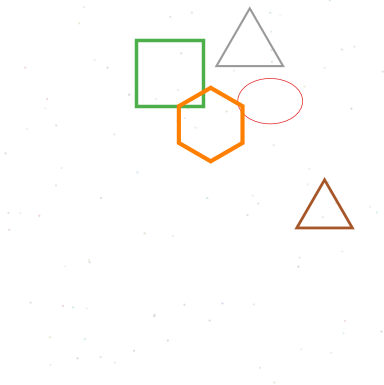[{"shape": "oval", "thickness": 0.5, "radius": 0.42, "center": [0.702, 0.737]}, {"shape": "square", "thickness": 2.5, "radius": 0.43, "center": [0.441, 0.81]}, {"shape": "hexagon", "thickness": 3, "radius": 0.48, "center": [0.547, 0.676]}, {"shape": "triangle", "thickness": 2, "radius": 0.42, "center": [0.843, 0.45]}, {"shape": "triangle", "thickness": 1.5, "radius": 0.5, "center": [0.649, 0.878]}]